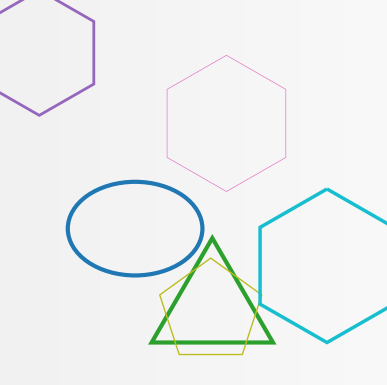[{"shape": "oval", "thickness": 3, "radius": 0.87, "center": [0.349, 0.406]}, {"shape": "triangle", "thickness": 3, "radius": 0.9, "center": [0.548, 0.201]}, {"shape": "hexagon", "thickness": 2, "radius": 0.81, "center": [0.101, 0.863]}, {"shape": "hexagon", "thickness": 0.5, "radius": 0.88, "center": [0.584, 0.679]}, {"shape": "pentagon", "thickness": 1, "radius": 0.69, "center": [0.544, 0.191]}, {"shape": "hexagon", "thickness": 2.5, "radius": 1.0, "center": [0.844, 0.31]}]